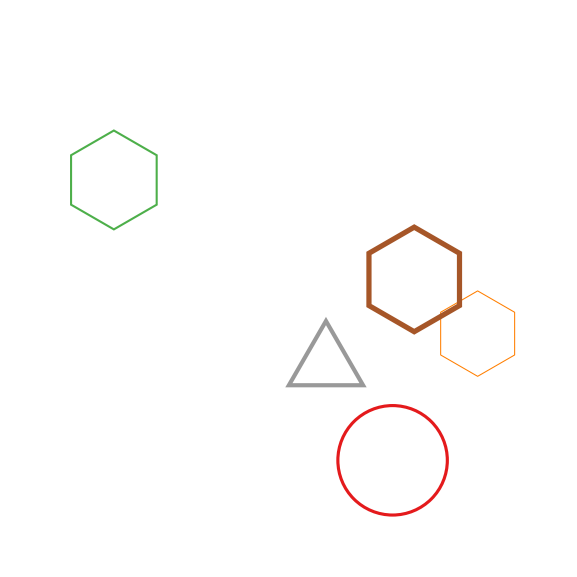[{"shape": "circle", "thickness": 1.5, "radius": 0.47, "center": [0.68, 0.202]}, {"shape": "hexagon", "thickness": 1, "radius": 0.43, "center": [0.197, 0.688]}, {"shape": "hexagon", "thickness": 0.5, "radius": 0.37, "center": [0.827, 0.421]}, {"shape": "hexagon", "thickness": 2.5, "radius": 0.45, "center": [0.717, 0.515]}, {"shape": "triangle", "thickness": 2, "radius": 0.37, "center": [0.564, 0.369]}]